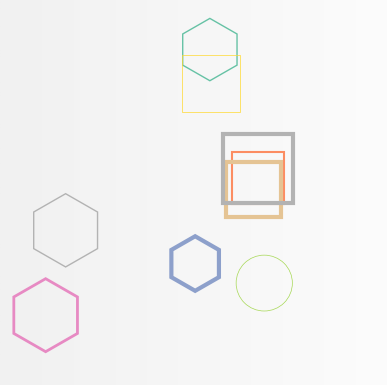[{"shape": "hexagon", "thickness": 1, "radius": 0.4, "center": [0.542, 0.871]}, {"shape": "square", "thickness": 1.5, "radius": 0.34, "center": [0.665, 0.537]}, {"shape": "hexagon", "thickness": 3, "radius": 0.35, "center": [0.504, 0.315]}, {"shape": "hexagon", "thickness": 2, "radius": 0.47, "center": [0.118, 0.181]}, {"shape": "circle", "thickness": 0.5, "radius": 0.36, "center": [0.682, 0.265]}, {"shape": "square", "thickness": 0.5, "radius": 0.37, "center": [0.545, 0.782]}, {"shape": "square", "thickness": 3, "radius": 0.35, "center": [0.654, 0.508]}, {"shape": "hexagon", "thickness": 1, "radius": 0.48, "center": [0.169, 0.402]}, {"shape": "square", "thickness": 3, "radius": 0.45, "center": [0.665, 0.562]}]